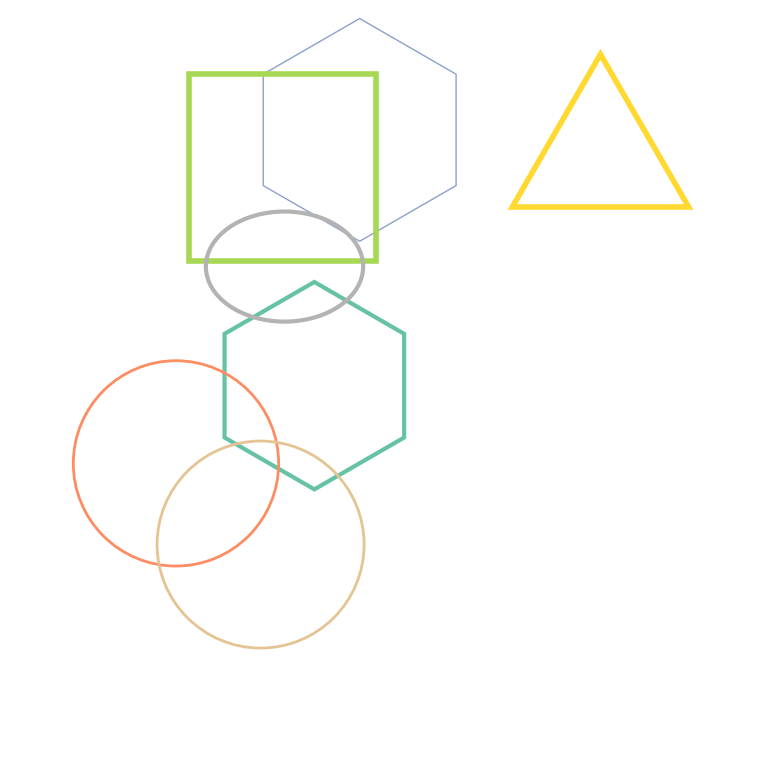[{"shape": "hexagon", "thickness": 1.5, "radius": 0.67, "center": [0.408, 0.499]}, {"shape": "circle", "thickness": 1, "radius": 0.67, "center": [0.229, 0.398]}, {"shape": "hexagon", "thickness": 0.5, "radius": 0.72, "center": [0.467, 0.831]}, {"shape": "square", "thickness": 2, "radius": 0.61, "center": [0.367, 0.783]}, {"shape": "triangle", "thickness": 2, "radius": 0.66, "center": [0.78, 0.797]}, {"shape": "circle", "thickness": 1, "radius": 0.67, "center": [0.338, 0.293]}, {"shape": "oval", "thickness": 1.5, "radius": 0.51, "center": [0.369, 0.654]}]